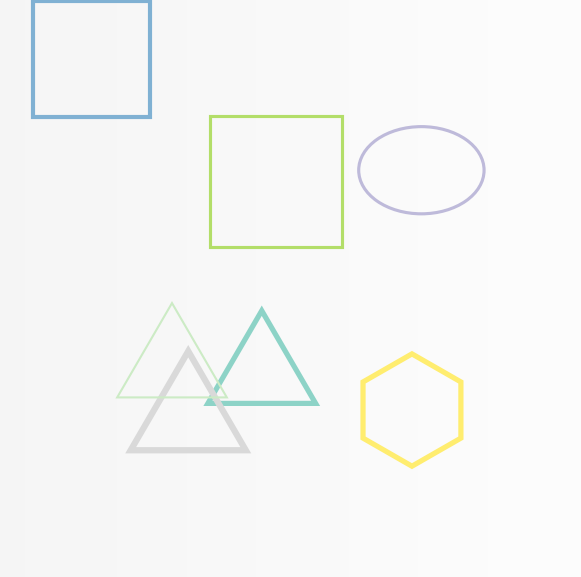[{"shape": "triangle", "thickness": 2.5, "radius": 0.54, "center": [0.45, 0.354]}, {"shape": "oval", "thickness": 1.5, "radius": 0.54, "center": [0.725, 0.704]}, {"shape": "square", "thickness": 2, "radius": 0.51, "center": [0.157, 0.897]}, {"shape": "square", "thickness": 1.5, "radius": 0.57, "center": [0.475, 0.685]}, {"shape": "triangle", "thickness": 3, "radius": 0.57, "center": [0.324, 0.277]}, {"shape": "triangle", "thickness": 1, "radius": 0.54, "center": [0.296, 0.365]}, {"shape": "hexagon", "thickness": 2.5, "radius": 0.49, "center": [0.709, 0.289]}]